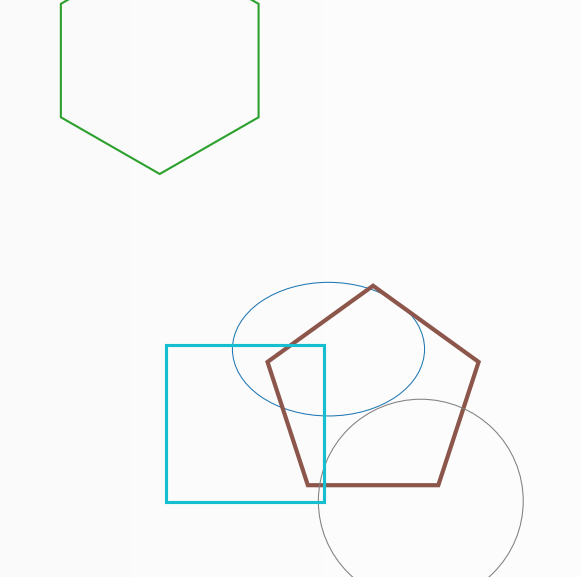[{"shape": "oval", "thickness": 0.5, "radius": 0.83, "center": [0.565, 0.395]}, {"shape": "hexagon", "thickness": 1, "radius": 0.98, "center": [0.275, 0.894]}, {"shape": "pentagon", "thickness": 2, "radius": 0.95, "center": [0.642, 0.313]}, {"shape": "circle", "thickness": 0.5, "radius": 0.88, "center": [0.724, 0.132]}, {"shape": "square", "thickness": 1.5, "radius": 0.68, "center": [0.422, 0.266]}]